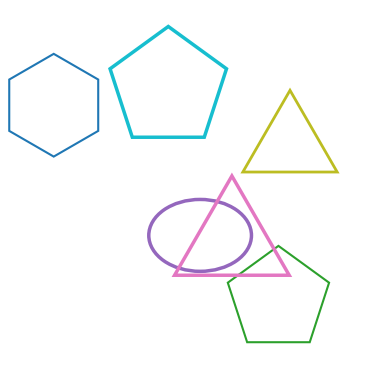[{"shape": "hexagon", "thickness": 1.5, "radius": 0.67, "center": [0.14, 0.727]}, {"shape": "pentagon", "thickness": 1.5, "radius": 0.69, "center": [0.723, 0.223]}, {"shape": "oval", "thickness": 2.5, "radius": 0.67, "center": [0.52, 0.389]}, {"shape": "triangle", "thickness": 2.5, "radius": 0.86, "center": [0.602, 0.371]}, {"shape": "triangle", "thickness": 2, "radius": 0.71, "center": [0.753, 0.624]}, {"shape": "pentagon", "thickness": 2.5, "radius": 0.79, "center": [0.437, 0.772]}]